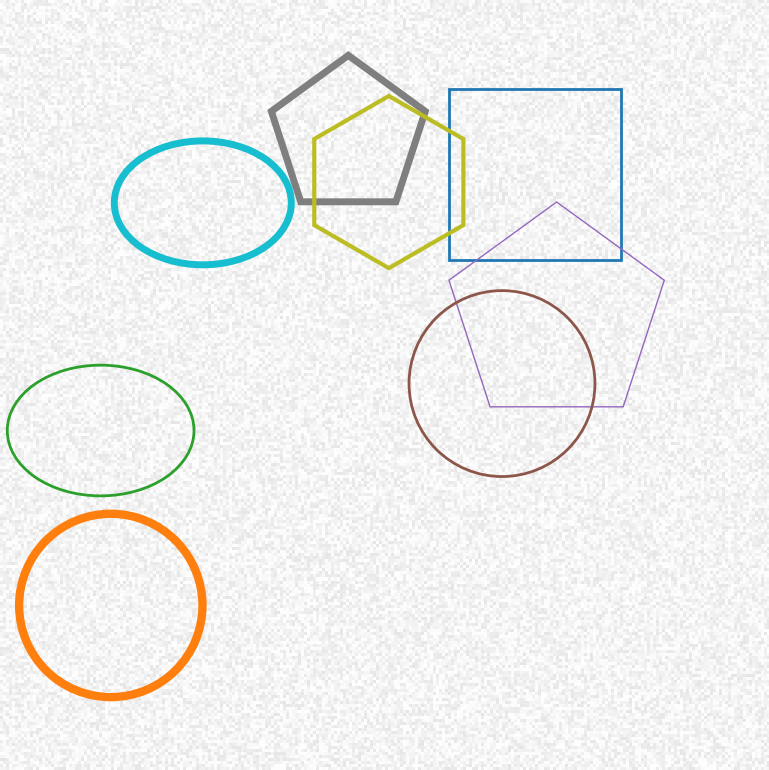[{"shape": "square", "thickness": 1, "radius": 0.56, "center": [0.695, 0.774]}, {"shape": "circle", "thickness": 3, "radius": 0.6, "center": [0.144, 0.214]}, {"shape": "oval", "thickness": 1, "radius": 0.61, "center": [0.131, 0.441]}, {"shape": "pentagon", "thickness": 0.5, "radius": 0.74, "center": [0.723, 0.591]}, {"shape": "circle", "thickness": 1, "radius": 0.6, "center": [0.652, 0.502]}, {"shape": "pentagon", "thickness": 2.5, "radius": 0.53, "center": [0.452, 0.823]}, {"shape": "hexagon", "thickness": 1.5, "radius": 0.56, "center": [0.505, 0.764]}, {"shape": "oval", "thickness": 2.5, "radius": 0.57, "center": [0.263, 0.737]}]